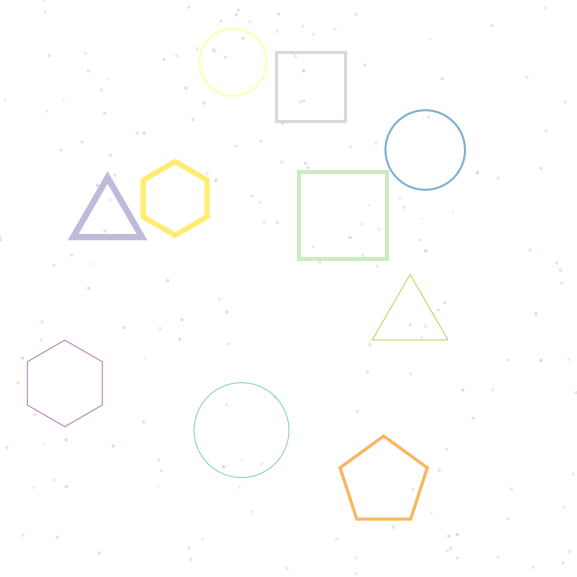[{"shape": "circle", "thickness": 0.5, "radius": 0.41, "center": [0.418, 0.254]}, {"shape": "circle", "thickness": 1, "radius": 0.29, "center": [0.403, 0.891]}, {"shape": "triangle", "thickness": 3, "radius": 0.34, "center": [0.186, 0.623]}, {"shape": "circle", "thickness": 1, "radius": 0.34, "center": [0.736, 0.739]}, {"shape": "pentagon", "thickness": 1.5, "radius": 0.4, "center": [0.664, 0.165]}, {"shape": "triangle", "thickness": 0.5, "radius": 0.38, "center": [0.71, 0.448]}, {"shape": "square", "thickness": 1.5, "radius": 0.3, "center": [0.538, 0.849]}, {"shape": "hexagon", "thickness": 0.5, "radius": 0.37, "center": [0.112, 0.335]}, {"shape": "square", "thickness": 2, "radius": 0.38, "center": [0.594, 0.626]}, {"shape": "hexagon", "thickness": 2.5, "radius": 0.32, "center": [0.303, 0.655]}]